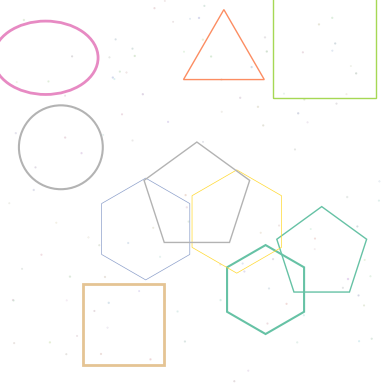[{"shape": "pentagon", "thickness": 1, "radius": 0.61, "center": [0.836, 0.341]}, {"shape": "hexagon", "thickness": 1.5, "radius": 0.58, "center": [0.69, 0.248]}, {"shape": "triangle", "thickness": 1, "radius": 0.61, "center": [0.581, 0.854]}, {"shape": "hexagon", "thickness": 0.5, "radius": 0.66, "center": [0.378, 0.405]}, {"shape": "oval", "thickness": 2, "radius": 0.68, "center": [0.119, 0.85]}, {"shape": "square", "thickness": 1, "radius": 0.67, "center": [0.844, 0.88]}, {"shape": "hexagon", "thickness": 0.5, "radius": 0.67, "center": [0.615, 0.425]}, {"shape": "square", "thickness": 2, "radius": 0.53, "center": [0.32, 0.158]}, {"shape": "pentagon", "thickness": 1, "radius": 0.72, "center": [0.511, 0.487]}, {"shape": "circle", "thickness": 1.5, "radius": 0.54, "center": [0.158, 0.617]}]